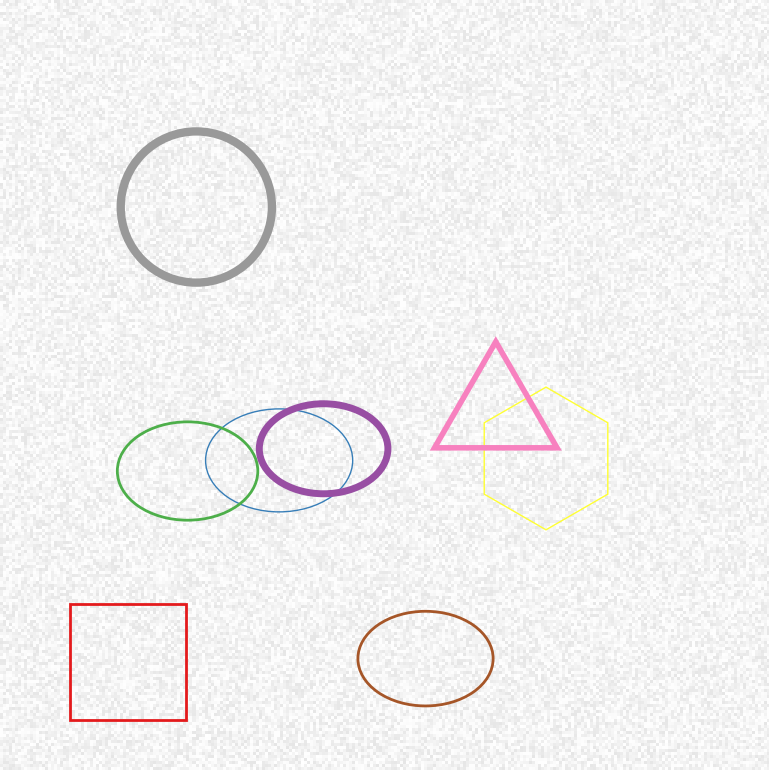[{"shape": "square", "thickness": 1, "radius": 0.38, "center": [0.166, 0.14]}, {"shape": "oval", "thickness": 0.5, "radius": 0.48, "center": [0.363, 0.402]}, {"shape": "oval", "thickness": 1, "radius": 0.46, "center": [0.244, 0.388]}, {"shape": "oval", "thickness": 2.5, "radius": 0.42, "center": [0.42, 0.417]}, {"shape": "hexagon", "thickness": 0.5, "radius": 0.46, "center": [0.709, 0.405]}, {"shape": "oval", "thickness": 1, "radius": 0.44, "center": [0.553, 0.145]}, {"shape": "triangle", "thickness": 2, "radius": 0.46, "center": [0.644, 0.464]}, {"shape": "circle", "thickness": 3, "radius": 0.49, "center": [0.255, 0.731]}]